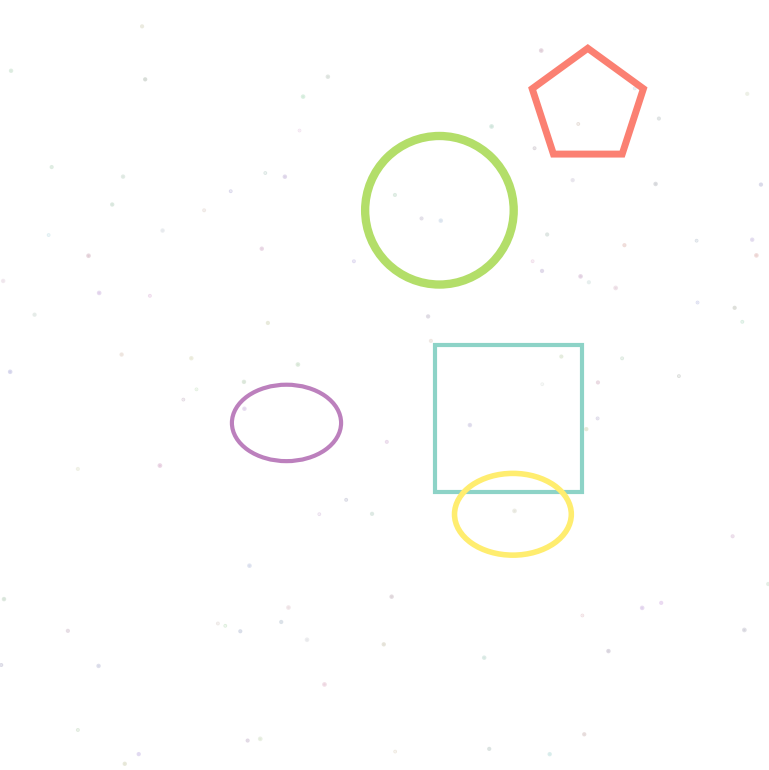[{"shape": "square", "thickness": 1.5, "radius": 0.48, "center": [0.66, 0.456]}, {"shape": "pentagon", "thickness": 2.5, "radius": 0.38, "center": [0.763, 0.861]}, {"shape": "circle", "thickness": 3, "radius": 0.48, "center": [0.571, 0.727]}, {"shape": "oval", "thickness": 1.5, "radius": 0.35, "center": [0.372, 0.451]}, {"shape": "oval", "thickness": 2, "radius": 0.38, "center": [0.666, 0.332]}]